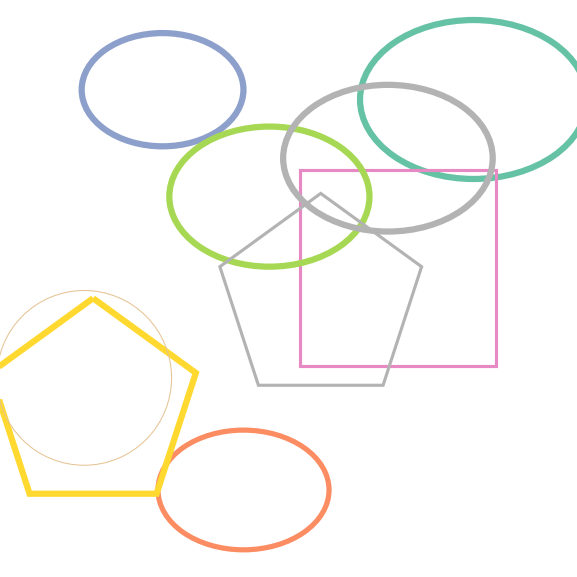[{"shape": "oval", "thickness": 3, "radius": 0.98, "center": [0.82, 0.827]}, {"shape": "oval", "thickness": 2.5, "radius": 0.74, "center": [0.422, 0.151]}, {"shape": "oval", "thickness": 3, "radius": 0.7, "center": [0.281, 0.844]}, {"shape": "square", "thickness": 1.5, "radius": 0.85, "center": [0.689, 0.536]}, {"shape": "oval", "thickness": 3, "radius": 0.87, "center": [0.466, 0.659]}, {"shape": "pentagon", "thickness": 3, "radius": 0.94, "center": [0.161, 0.296]}, {"shape": "circle", "thickness": 0.5, "radius": 0.76, "center": [0.146, 0.345]}, {"shape": "pentagon", "thickness": 1.5, "radius": 0.92, "center": [0.555, 0.481]}, {"shape": "oval", "thickness": 3, "radius": 0.91, "center": [0.672, 0.725]}]